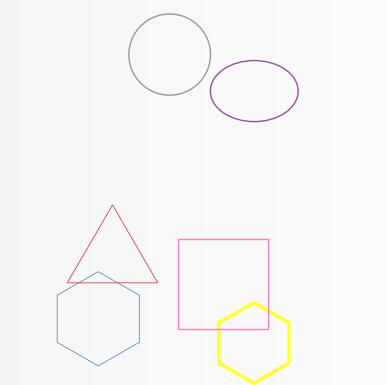[{"shape": "triangle", "thickness": 0.5, "radius": 0.67, "center": [0.29, 0.333]}, {"shape": "hexagon", "thickness": 0.5, "radius": 0.61, "center": [0.254, 0.172]}, {"shape": "oval", "thickness": 1, "radius": 0.57, "center": [0.656, 0.763]}, {"shape": "hexagon", "thickness": 2.5, "radius": 0.52, "center": [0.655, 0.109]}, {"shape": "square", "thickness": 1, "radius": 0.58, "center": [0.576, 0.262]}, {"shape": "circle", "thickness": 1, "radius": 0.53, "center": [0.438, 0.858]}]